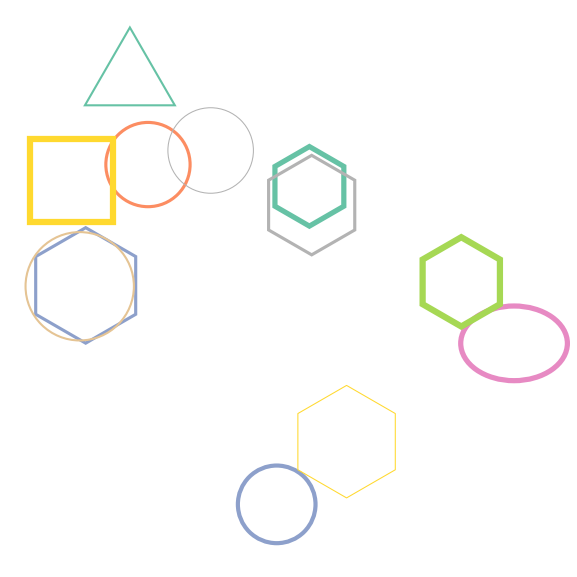[{"shape": "triangle", "thickness": 1, "radius": 0.45, "center": [0.225, 0.862]}, {"shape": "hexagon", "thickness": 2.5, "radius": 0.34, "center": [0.536, 0.676]}, {"shape": "circle", "thickness": 1.5, "radius": 0.36, "center": [0.256, 0.714]}, {"shape": "hexagon", "thickness": 1.5, "radius": 0.5, "center": [0.148, 0.505]}, {"shape": "circle", "thickness": 2, "radius": 0.34, "center": [0.479, 0.126]}, {"shape": "oval", "thickness": 2.5, "radius": 0.46, "center": [0.89, 0.405]}, {"shape": "hexagon", "thickness": 3, "radius": 0.39, "center": [0.799, 0.511]}, {"shape": "square", "thickness": 3, "radius": 0.36, "center": [0.124, 0.687]}, {"shape": "hexagon", "thickness": 0.5, "radius": 0.49, "center": [0.6, 0.234]}, {"shape": "circle", "thickness": 1, "radius": 0.47, "center": [0.138, 0.503]}, {"shape": "hexagon", "thickness": 1.5, "radius": 0.43, "center": [0.54, 0.644]}, {"shape": "circle", "thickness": 0.5, "radius": 0.37, "center": [0.365, 0.739]}]